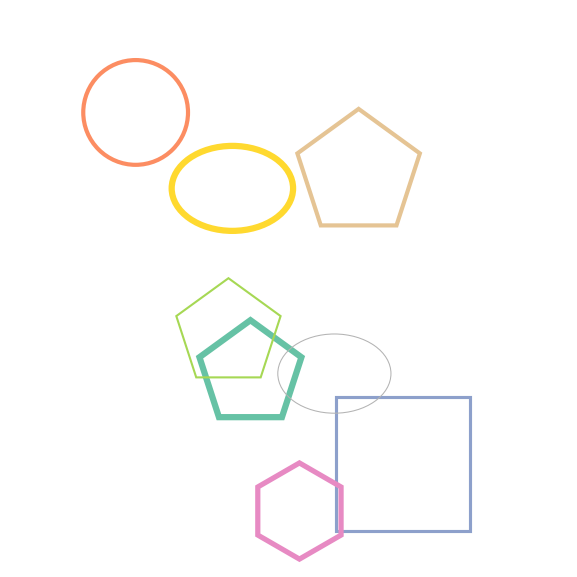[{"shape": "pentagon", "thickness": 3, "radius": 0.46, "center": [0.434, 0.352]}, {"shape": "circle", "thickness": 2, "radius": 0.45, "center": [0.235, 0.804]}, {"shape": "square", "thickness": 1.5, "radius": 0.58, "center": [0.698, 0.196]}, {"shape": "hexagon", "thickness": 2.5, "radius": 0.42, "center": [0.518, 0.114]}, {"shape": "pentagon", "thickness": 1, "radius": 0.47, "center": [0.396, 0.422]}, {"shape": "oval", "thickness": 3, "radius": 0.53, "center": [0.402, 0.673]}, {"shape": "pentagon", "thickness": 2, "radius": 0.56, "center": [0.621, 0.699]}, {"shape": "oval", "thickness": 0.5, "radius": 0.49, "center": [0.579, 0.352]}]